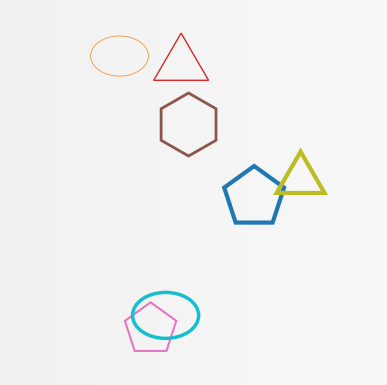[{"shape": "pentagon", "thickness": 3, "radius": 0.41, "center": [0.656, 0.488]}, {"shape": "oval", "thickness": 0.5, "radius": 0.37, "center": [0.308, 0.854]}, {"shape": "triangle", "thickness": 1, "radius": 0.41, "center": [0.467, 0.832]}, {"shape": "hexagon", "thickness": 2, "radius": 0.41, "center": [0.487, 0.677]}, {"shape": "pentagon", "thickness": 1.5, "radius": 0.35, "center": [0.389, 0.145]}, {"shape": "triangle", "thickness": 3, "radius": 0.36, "center": [0.776, 0.535]}, {"shape": "oval", "thickness": 2.5, "radius": 0.43, "center": [0.427, 0.181]}]